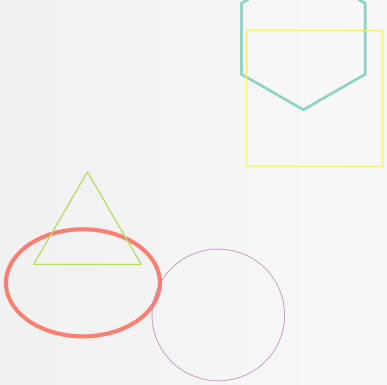[{"shape": "hexagon", "thickness": 2, "radius": 0.92, "center": [0.783, 0.899]}, {"shape": "oval", "thickness": 3, "radius": 0.99, "center": [0.214, 0.265]}, {"shape": "triangle", "thickness": 1, "radius": 0.8, "center": [0.226, 0.393]}, {"shape": "circle", "thickness": 0.5, "radius": 0.86, "center": [0.563, 0.182]}, {"shape": "square", "thickness": 1, "radius": 0.88, "center": [0.811, 0.745]}]